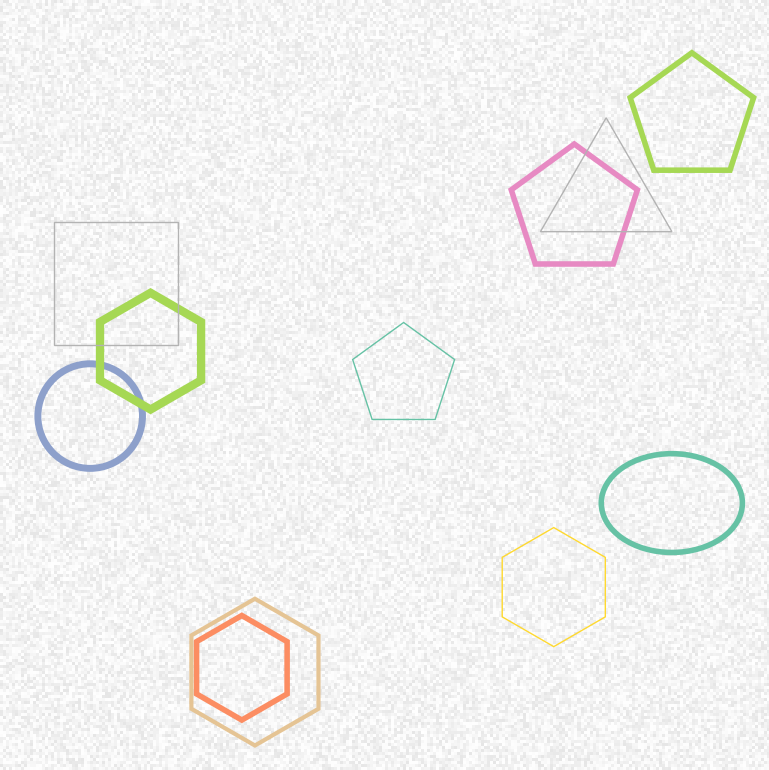[{"shape": "pentagon", "thickness": 0.5, "radius": 0.35, "center": [0.524, 0.512]}, {"shape": "oval", "thickness": 2, "radius": 0.46, "center": [0.873, 0.347]}, {"shape": "hexagon", "thickness": 2, "radius": 0.34, "center": [0.314, 0.133]}, {"shape": "circle", "thickness": 2.5, "radius": 0.34, "center": [0.117, 0.46]}, {"shape": "pentagon", "thickness": 2, "radius": 0.43, "center": [0.746, 0.727]}, {"shape": "hexagon", "thickness": 3, "radius": 0.38, "center": [0.196, 0.544]}, {"shape": "pentagon", "thickness": 2, "radius": 0.42, "center": [0.899, 0.847]}, {"shape": "hexagon", "thickness": 0.5, "radius": 0.39, "center": [0.719, 0.238]}, {"shape": "hexagon", "thickness": 1.5, "radius": 0.48, "center": [0.331, 0.127]}, {"shape": "square", "thickness": 0.5, "radius": 0.4, "center": [0.151, 0.632]}, {"shape": "triangle", "thickness": 0.5, "radius": 0.49, "center": [0.787, 0.748]}]